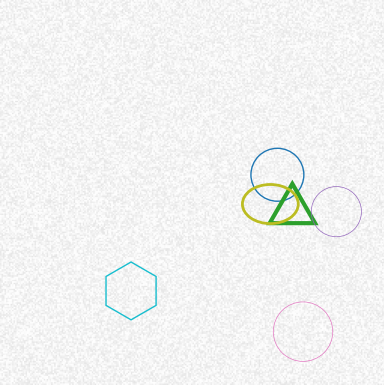[{"shape": "circle", "thickness": 1, "radius": 0.34, "center": [0.72, 0.546]}, {"shape": "triangle", "thickness": 3, "radius": 0.34, "center": [0.759, 0.454]}, {"shape": "circle", "thickness": 0.5, "radius": 0.33, "center": [0.874, 0.45]}, {"shape": "circle", "thickness": 0.5, "radius": 0.39, "center": [0.787, 0.139]}, {"shape": "oval", "thickness": 2, "radius": 0.36, "center": [0.702, 0.47]}, {"shape": "hexagon", "thickness": 1, "radius": 0.38, "center": [0.34, 0.244]}]